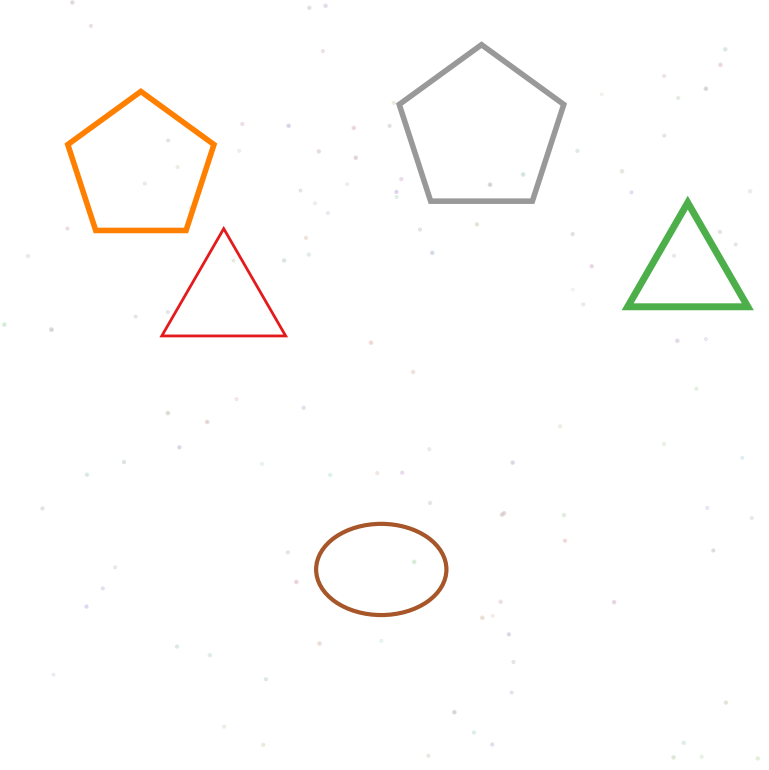[{"shape": "triangle", "thickness": 1, "radius": 0.46, "center": [0.291, 0.61]}, {"shape": "triangle", "thickness": 2.5, "radius": 0.45, "center": [0.893, 0.647]}, {"shape": "pentagon", "thickness": 2, "radius": 0.5, "center": [0.183, 0.781]}, {"shape": "oval", "thickness": 1.5, "radius": 0.42, "center": [0.495, 0.26]}, {"shape": "pentagon", "thickness": 2, "radius": 0.56, "center": [0.625, 0.83]}]